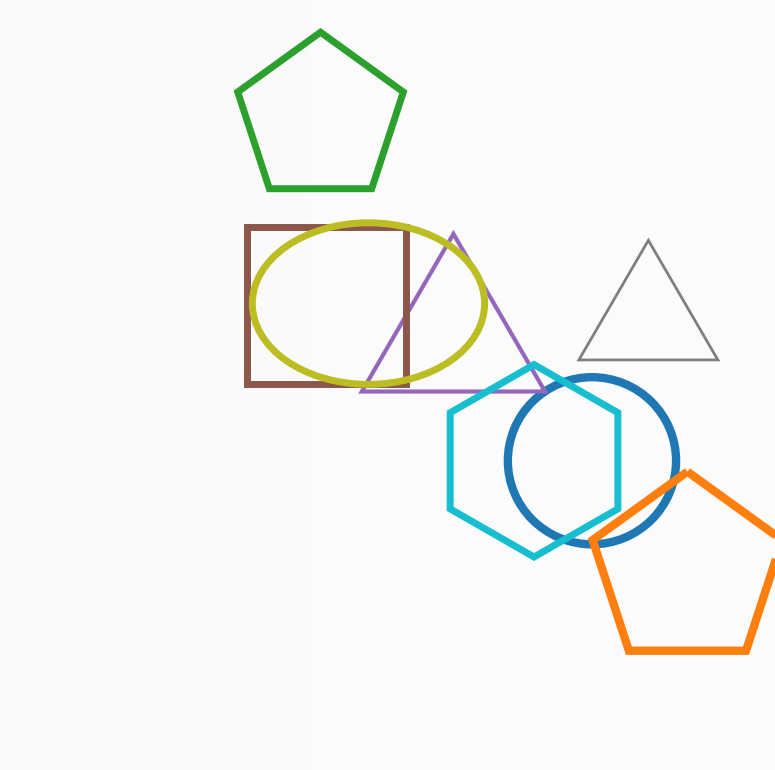[{"shape": "circle", "thickness": 3, "radius": 0.54, "center": [0.764, 0.402]}, {"shape": "pentagon", "thickness": 3, "radius": 0.64, "center": [0.887, 0.259]}, {"shape": "pentagon", "thickness": 2.5, "radius": 0.56, "center": [0.414, 0.846]}, {"shape": "triangle", "thickness": 1.5, "radius": 0.68, "center": [0.585, 0.56]}, {"shape": "square", "thickness": 2.5, "radius": 0.51, "center": [0.421, 0.603]}, {"shape": "triangle", "thickness": 1, "radius": 0.52, "center": [0.837, 0.584]}, {"shape": "oval", "thickness": 2.5, "radius": 0.75, "center": [0.475, 0.606]}, {"shape": "hexagon", "thickness": 2.5, "radius": 0.62, "center": [0.689, 0.402]}]